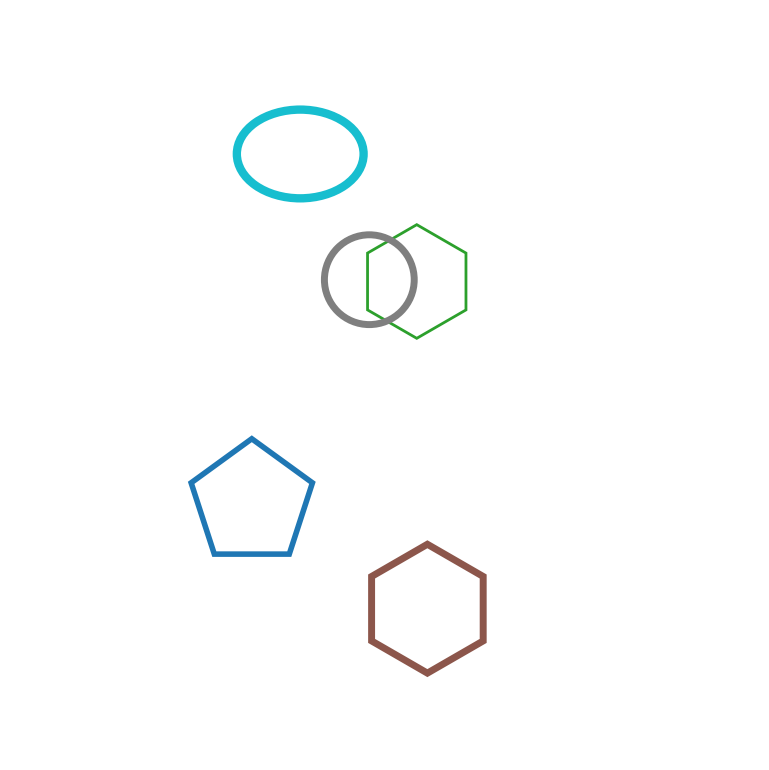[{"shape": "pentagon", "thickness": 2, "radius": 0.41, "center": [0.327, 0.347]}, {"shape": "hexagon", "thickness": 1, "radius": 0.37, "center": [0.541, 0.634]}, {"shape": "hexagon", "thickness": 2.5, "radius": 0.42, "center": [0.555, 0.209]}, {"shape": "circle", "thickness": 2.5, "radius": 0.29, "center": [0.48, 0.637]}, {"shape": "oval", "thickness": 3, "radius": 0.41, "center": [0.39, 0.8]}]